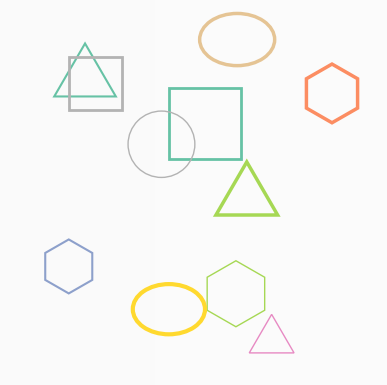[{"shape": "triangle", "thickness": 1.5, "radius": 0.46, "center": [0.219, 0.795]}, {"shape": "square", "thickness": 2, "radius": 0.46, "center": [0.53, 0.679]}, {"shape": "hexagon", "thickness": 2.5, "radius": 0.38, "center": [0.857, 0.757]}, {"shape": "hexagon", "thickness": 1.5, "radius": 0.35, "center": [0.177, 0.308]}, {"shape": "triangle", "thickness": 1, "radius": 0.33, "center": [0.701, 0.117]}, {"shape": "hexagon", "thickness": 1, "radius": 0.43, "center": [0.609, 0.237]}, {"shape": "triangle", "thickness": 2.5, "radius": 0.46, "center": [0.637, 0.487]}, {"shape": "oval", "thickness": 3, "radius": 0.47, "center": [0.436, 0.197]}, {"shape": "oval", "thickness": 2.5, "radius": 0.48, "center": [0.612, 0.897]}, {"shape": "square", "thickness": 2, "radius": 0.34, "center": [0.246, 0.783]}, {"shape": "circle", "thickness": 1, "radius": 0.43, "center": [0.417, 0.625]}]